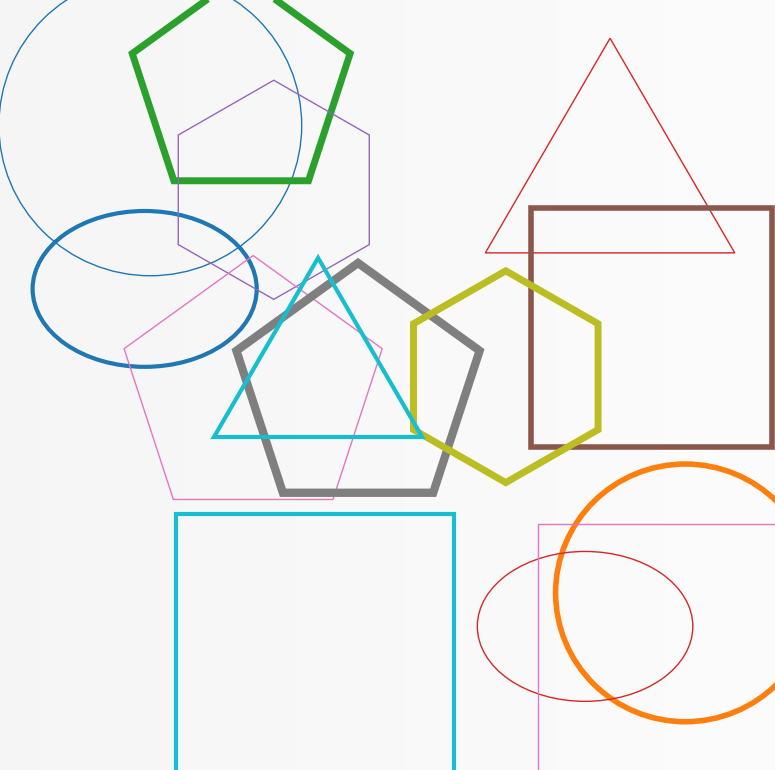[{"shape": "circle", "thickness": 0.5, "radius": 0.98, "center": [0.194, 0.837]}, {"shape": "oval", "thickness": 1.5, "radius": 0.72, "center": [0.187, 0.625]}, {"shape": "circle", "thickness": 2, "radius": 0.84, "center": [0.884, 0.23]}, {"shape": "pentagon", "thickness": 2.5, "radius": 0.74, "center": [0.311, 0.885]}, {"shape": "oval", "thickness": 0.5, "radius": 0.7, "center": [0.755, 0.187]}, {"shape": "triangle", "thickness": 0.5, "radius": 0.93, "center": [0.787, 0.764]}, {"shape": "hexagon", "thickness": 0.5, "radius": 0.71, "center": [0.353, 0.754]}, {"shape": "square", "thickness": 2, "radius": 0.78, "center": [0.84, 0.575]}, {"shape": "pentagon", "thickness": 0.5, "radius": 0.88, "center": [0.327, 0.493]}, {"shape": "square", "thickness": 0.5, "radius": 0.99, "center": [0.891, 0.122]}, {"shape": "pentagon", "thickness": 3, "radius": 0.82, "center": [0.462, 0.494]}, {"shape": "hexagon", "thickness": 2.5, "radius": 0.69, "center": [0.653, 0.511]}, {"shape": "triangle", "thickness": 1.5, "radius": 0.78, "center": [0.41, 0.51]}, {"shape": "square", "thickness": 1.5, "radius": 0.9, "center": [0.407, 0.153]}]